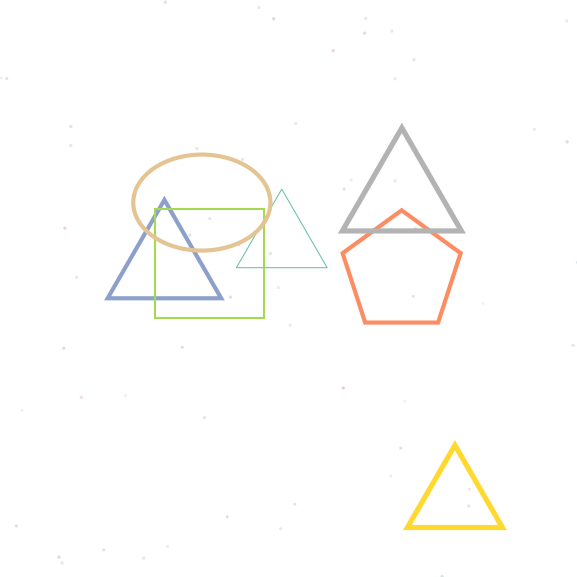[{"shape": "triangle", "thickness": 0.5, "radius": 0.45, "center": [0.488, 0.581]}, {"shape": "pentagon", "thickness": 2, "radius": 0.54, "center": [0.695, 0.528]}, {"shape": "triangle", "thickness": 2, "radius": 0.57, "center": [0.285, 0.539]}, {"shape": "square", "thickness": 1, "radius": 0.47, "center": [0.362, 0.543]}, {"shape": "triangle", "thickness": 2.5, "radius": 0.47, "center": [0.788, 0.133]}, {"shape": "oval", "thickness": 2, "radius": 0.59, "center": [0.349, 0.648]}, {"shape": "triangle", "thickness": 2.5, "radius": 0.6, "center": [0.696, 0.659]}]